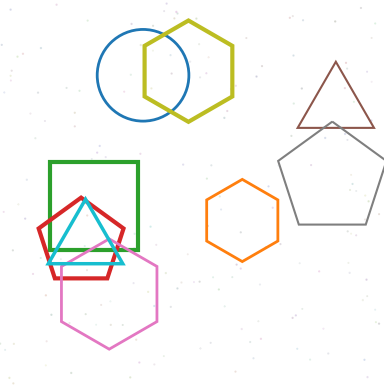[{"shape": "circle", "thickness": 2, "radius": 0.6, "center": [0.372, 0.804]}, {"shape": "hexagon", "thickness": 2, "radius": 0.53, "center": [0.629, 0.427]}, {"shape": "square", "thickness": 3, "radius": 0.57, "center": [0.244, 0.464]}, {"shape": "pentagon", "thickness": 3, "radius": 0.58, "center": [0.211, 0.371]}, {"shape": "triangle", "thickness": 1.5, "radius": 0.57, "center": [0.872, 0.725]}, {"shape": "hexagon", "thickness": 2, "radius": 0.72, "center": [0.284, 0.236]}, {"shape": "pentagon", "thickness": 1.5, "radius": 0.74, "center": [0.863, 0.536]}, {"shape": "hexagon", "thickness": 3, "radius": 0.66, "center": [0.49, 0.815]}, {"shape": "triangle", "thickness": 2.5, "radius": 0.56, "center": [0.222, 0.371]}]